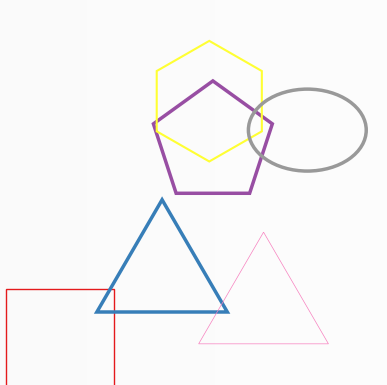[{"shape": "square", "thickness": 1, "radius": 0.7, "center": [0.155, 0.109]}, {"shape": "triangle", "thickness": 2.5, "radius": 0.97, "center": [0.418, 0.287]}, {"shape": "pentagon", "thickness": 2.5, "radius": 0.81, "center": [0.549, 0.628]}, {"shape": "hexagon", "thickness": 1.5, "radius": 0.78, "center": [0.54, 0.737]}, {"shape": "triangle", "thickness": 0.5, "radius": 0.97, "center": [0.68, 0.204]}, {"shape": "oval", "thickness": 2.5, "radius": 0.76, "center": [0.793, 0.662]}]